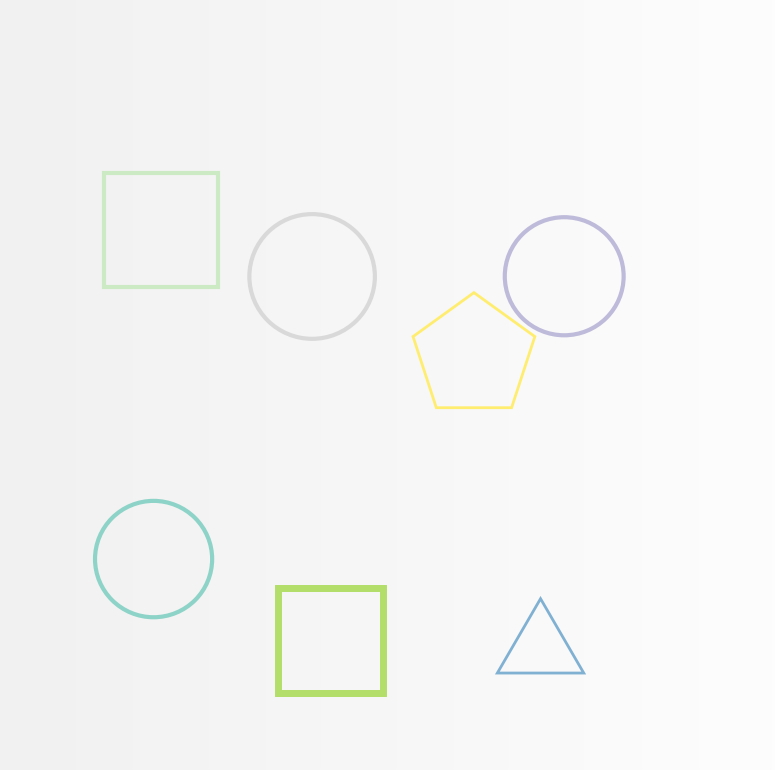[{"shape": "circle", "thickness": 1.5, "radius": 0.38, "center": [0.198, 0.274]}, {"shape": "circle", "thickness": 1.5, "radius": 0.38, "center": [0.728, 0.641]}, {"shape": "triangle", "thickness": 1, "radius": 0.32, "center": [0.697, 0.158]}, {"shape": "square", "thickness": 2.5, "radius": 0.34, "center": [0.427, 0.168]}, {"shape": "circle", "thickness": 1.5, "radius": 0.4, "center": [0.403, 0.641]}, {"shape": "square", "thickness": 1.5, "radius": 0.37, "center": [0.208, 0.701]}, {"shape": "pentagon", "thickness": 1, "radius": 0.41, "center": [0.612, 0.537]}]